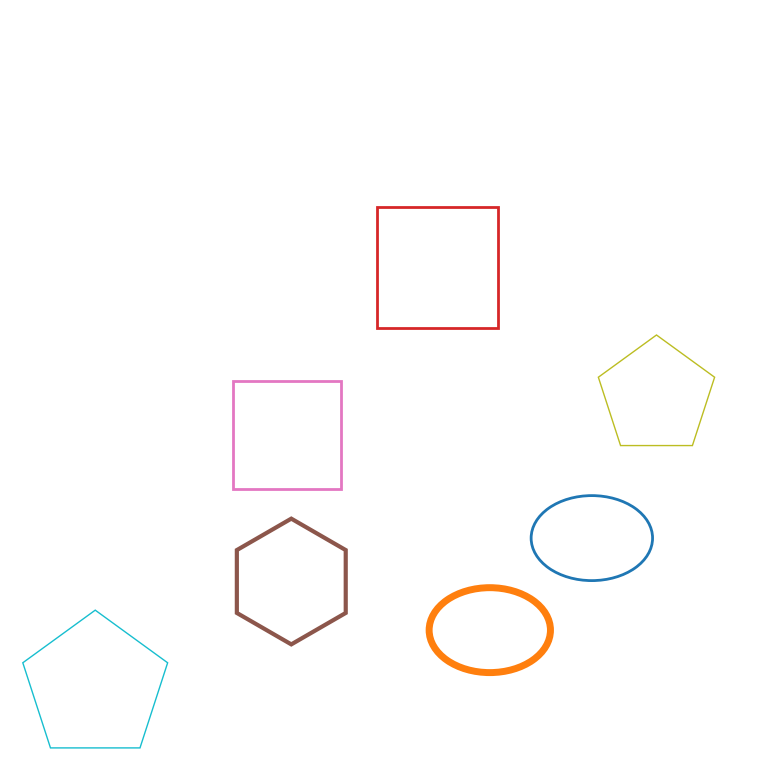[{"shape": "oval", "thickness": 1, "radius": 0.39, "center": [0.769, 0.301]}, {"shape": "oval", "thickness": 2.5, "radius": 0.39, "center": [0.636, 0.182]}, {"shape": "square", "thickness": 1, "radius": 0.39, "center": [0.568, 0.653]}, {"shape": "hexagon", "thickness": 1.5, "radius": 0.41, "center": [0.378, 0.245]}, {"shape": "square", "thickness": 1, "radius": 0.35, "center": [0.372, 0.435]}, {"shape": "pentagon", "thickness": 0.5, "radius": 0.4, "center": [0.853, 0.486]}, {"shape": "pentagon", "thickness": 0.5, "radius": 0.49, "center": [0.124, 0.109]}]